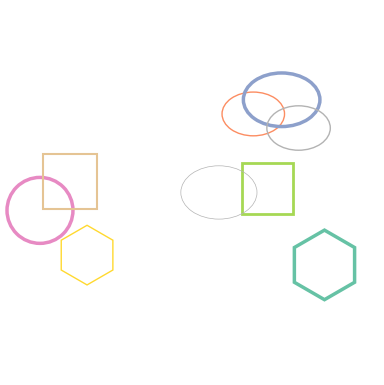[{"shape": "hexagon", "thickness": 2.5, "radius": 0.45, "center": [0.843, 0.312]}, {"shape": "oval", "thickness": 1, "radius": 0.41, "center": [0.658, 0.704]}, {"shape": "oval", "thickness": 2.5, "radius": 0.5, "center": [0.732, 0.741]}, {"shape": "circle", "thickness": 2.5, "radius": 0.43, "center": [0.104, 0.454]}, {"shape": "square", "thickness": 2, "radius": 0.33, "center": [0.695, 0.511]}, {"shape": "hexagon", "thickness": 1, "radius": 0.39, "center": [0.226, 0.337]}, {"shape": "square", "thickness": 1.5, "radius": 0.35, "center": [0.182, 0.528]}, {"shape": "oval", "thickness": 0.5, "radius": 0.49, "center": [0.569, 0.5]}, {"shape": "oval", "thickness": 1, "radius": 0.41, "center": [0.776, 0.667]}]